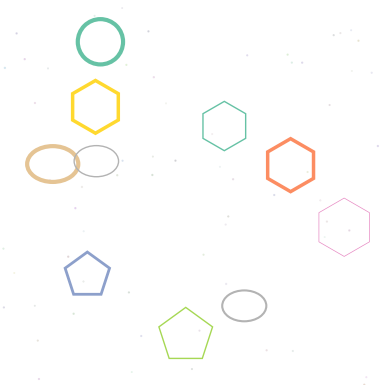[{"shape": "circle", "thickness": 3, "radius": 0.29, "center": [0.261, 0.891]}, {"shape": "hexagon", "thickness": 1, "radius": 0.32, "center": [0.583, 0.673]}, {"shape": "hexagon", "thickness": 2.5, "radius": 0.34, "center": [0.755, 0.571]}, {"shape": "pentagon", "thickness": 2, "radius": 0.3, "center": [0.227, 0.285]}, {"shape": "hexagon", "thickness": 0.5, "radius": 0.38, "center": [0.894, 0.41]}, {"shape": "pentagon", "thickness": 1, "radius": 0.37, "center": [0.482, 0.128]}, {"shape": "hexagon", "thickness": 2.5, "radius": 0.34, "center": [0.248, 0.722]}, {"shape": "oval", "thickness": 3, "radius": 0.33, "center": [0.137, 0.574]}, {"shape": "oval", "thickness": 1.5, "radius": 0.29, "center": [0.634, 0.206]}, {"shape": "oval", "thickness": 1, "radius": 0.29, "center": [0.25, 0.581]}]